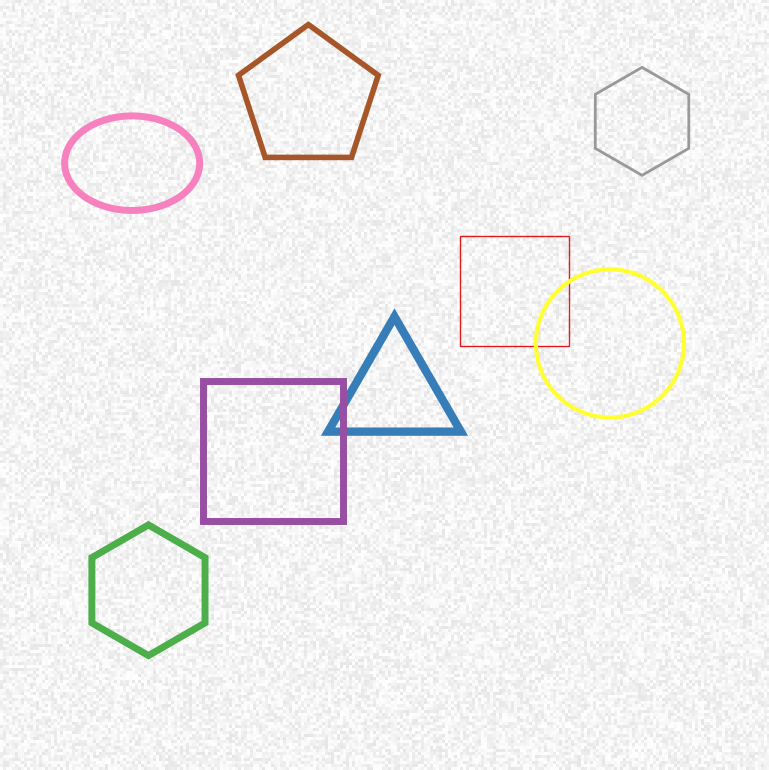[{"shape": "square", "thickness": 0.5, "radius": 0.35, "center": [0.668, 0.622]}, {"shape": "triangle", "thickness": 3, "radius": 0.5, "center": [0.512, 0.489]}, {"shape": "hexagon", "thickness": 2.5, "radius": 0.42, "center": [0.193, 0.233]}, {"shape": "square", "thickness": 2.5, "radius": 0.45, "center": [0.354, 0.414]}, {"shape": "circle", "thickness": 1.5, "radius": 0.48, "center": [0.792, 0.554]}, {"shape": "pentagon", "thickness": 2, "radius": 0.48, "center": [0.4, 0.873]}, {"shape": "oval", "thickness": 2.5, "radius": 0.44, "center": [0.172, 0.788]}, {"shape": "hexagon", "thickness": 1, "radius": 0.35, "center": [0.834, 0.842]}]